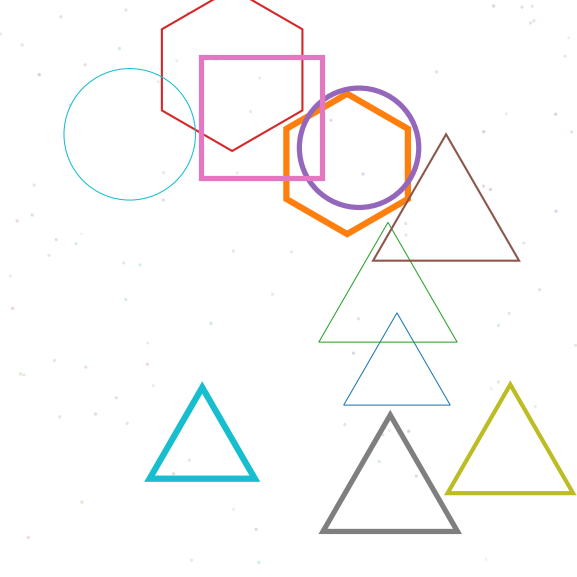[{"shape": "triangle", "thickness": 0.5, "radius": 0.53, "center": [0.687, 0.351]}, {"shape": "hexagon", "thickness": 3, "radius": 0.61, "center": [0.601, 0.715]}, {"shape": "triangle", "thickness": 0.5, "radius": 0.69, "center": [0.672, 0.476]}, {"shape": "hexagon", "thickness": 1, "radius": 0.7, "center": [0.402, 0.878]}, {"shape": "circle", "thickness": 2.5, "radius": 0.52, "center": [0.622, 0.743]}, {"shape": "triangle", "thickness": 1, "radius": 0.73, "center": [0.772, 0.621]}, {"shape": "square", "thickness": 2.5, "radius": 0.52, "center": [0.453, 0.795]}, {"shape": "triangle", "thickness": 2.5, "radius": 0.67, "center": [0.676, 0.146]}, {"shape": "triangle", "thickness": 2, "radius": 0.63, "center": [0.884, 0.208]}, {"shape": "circle", "thickness": 0.5, "radius": 0.57, "center": [0.225, 0.767]}, {"shape": "triangle", "thickness": 3, "radius": 0.53, "center": [0.35, 0.223]}]